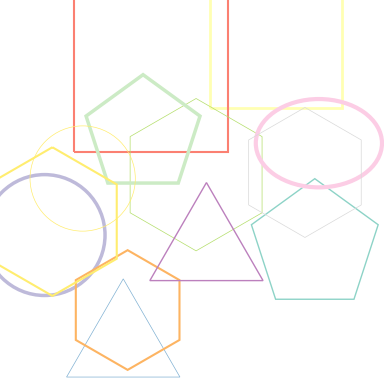[{"shape": "pentagon", "thickness": 1, "radius": 0.87, "center": [0.818, 0.363]}, {"shape": "square", "thickness": 2, "radius": 0.86, "center": [0.718, 0.892]}, {"shape": "circle", "thickness": 2.5, "radius": 0.78, "center": [0.116, 0.389]}, {"shape": "square", "thickness": 1.5, "radius": 1.0, "center": [0.393, 0.806]}, {"shape": "triangle", "thickness": 0.5, "radius": 0.85, "center": [0.32, 0.106]}, {"shape": "hexagon", "thickness": 1.5, "radius": 0.78, "center": [0.332, 0.195]}, {"shape": "hexagon", "thickness": 0.5, "radius": 0.99, "center": [0.509, 0.546]}, {"shape": "oval", "thickness": 3, "radius": 0.82, "center": [0.828, 0.628]}, {"shape": "hexagon", "thickness": 0.5, "radius": 0.84, "center": [0.792, 0.552]}, {"shape": "triangle", "thickness": 1, "radius": 0.85, "center": [0.536, 0.356]}, {"shape": "pentagon", "thickness": 2.5, "radius": 0.78, "center": [0.372, 0.65]}, {"shape": "circle", "thickness": 0.5, "radius": 0.68, "center": [0.215, 0.536]}, {"shape": "hexagon", "thickness": 1.5, "radius": 0.97, "center": [0.136, 0.424]}]